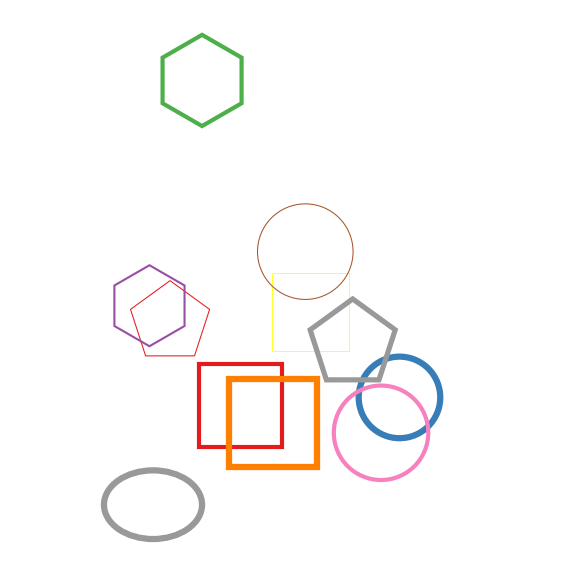[{"shape": "square", "thickness": 2, "radius": 0.36, "center": [0.416, 0.298]}, {"shape": "pentagon", "thickness": 0.5, "radius": 0.36, "center": [0.294, 0.441]}, {"shape": "circle", "thickness": 3, "radius": 0.35, "center": [0.692, 0.311]}, {"shape": "hexagon", "thickness": 2, "radius": 0.39, "center": [0.35, 0.86]}, {"shape": "hexagon", "thickness": 1, "radius": 0.35, "center": [0.259, 0.47]}, {"shape": "square", "thickness": 3, "radius": 0.38, "center": [0.472, 0.267]}, {"shape": "square", "thickness": 0.5, "radius": 0.34, "center": [0.538, 0.459]}, {"shape": "circle", "thickness": 0.5, "radius": 0.41, "center": [0.529, 0.563]}, {"shape": "circle", "thickness": 2, "radius": 0.41, "center": [0.66, 0.25]}, {"shape": "oval", "thickness": 3, "radius": 0.42, "center": [0.265, 0.125]}, {"shape": "pentagon", "thickness": 2.5, "radius": 0.39, "center": [0.611, 0.404]}]